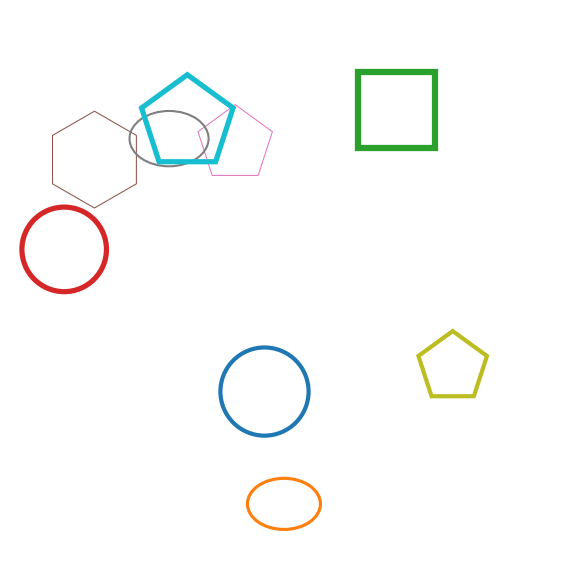[{"shape": "circle", "thickness": 2, "radius": 0.38, "center": [0.458, 0.321]}, {"shape": "oval", "thickness": 1.5, "radius": 0.32, "center": [0.492, 0.127]}, {"shape": "square", "thickness": 3, "radius": 0.33, "center": [0.686, 0.808]}, {"shape": "circle", "thickness": 2.5, "radius": 0.37, "center": [0.111, 0.567]}, {"shape": "hexagon", "thickness": 0.5, "radius": 0.42, "center": [0.164, 0.723]}, {"shape": "pentagon", "thickness": 0.5, "radius": 0.34, "center": [0.407, 0.75]}, {"shape": "oval", "thickness": 1, "radius": 0.34, "center": [0.293, 0.759]}, {"shape": "pentagon", "thickness": 2, "radius": 0.31, "center": [0.784, 0.363]}, {"shape": "pentagon", "thickness": 2.5, "radius": 0.42, "center": [0.324, 0.786]}]